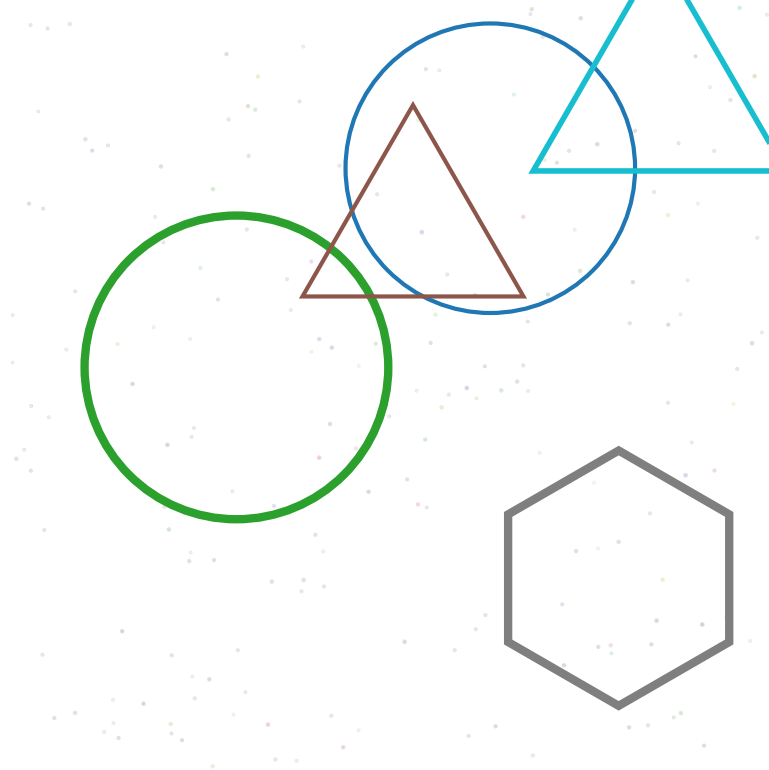[{"shape": "circle", "thickness": 1.5, "radius": 0.94, "center": [0.637, 0.782]}, {"shape": "circle", "thickness": 3, "radius": 0.99, "center": [0.307, 0.523]}, {"shape": "triangle", "thickness": 1.5, "radius": 0.83, "center": [0.536, 0.698]}, {"shape": "hexagon", "thickness": 3, "radius": 0.83, "center": [0.803, 0.249]}, {"shape": "triangle", "thickness": 2, "radius": 0.95, "center": [0.856, 0.873]}]